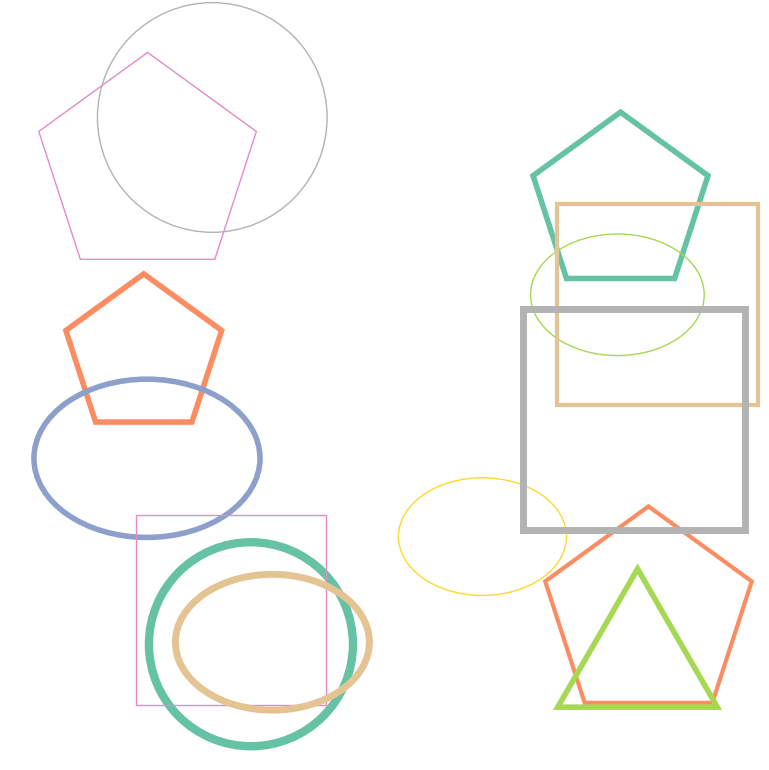[{"shape": "circle", "thickness": 3, "radius": 0.66, "center": [0.326, 0.163]}, {"shape": "pentagon", "thickness": 2, "radius": 0.6, "center": [0.806, 0.735]}, {"shape": "pentagon", "thickness": 2, "radius": 0.53, "center": [0.187, 0.538]}, {"shape": "pentagon", "thickness": 1.5, "radius": 0.71, "center": [0.842, 0.201]}, {"shape": "oval", "thickness": 2, "radius": 0.73, "center": [0.191, 0.405]}, {"shape": "pentagon", "thickness": 0.5, "radius": 0.74, "center": [0.192, 0.783]}, {"shape": "square", "thickness": 0.5, "radius": 0.62, "center": [0.3, 0.208]}, {"shape": "oval", "thickness": 0.5, "radius": 0.56, "center": [0.802, 0.617]}, {"shape": "triangle", "thickness": 2, "radius": 0.6, "center": [0.828, 0.141]}, {"shape": "oval", "thickness": 0.5, "radius": 0.55, "center": [0.627, 0.303]}, {"shape": "oval", "thickness": 2.5, "radius": 0.63, "center": [0.354, 0.166]}, {"shape": "square", "thickness": 1.5, "radius": 0.65, "center": [0.854, 0.605]}, {"shape": "circle", "thickness": 0.5, "radius": 0.75, "center": [0.276, 0.847]}, {"shape": "square", "thickness": 2.5, "radius": 0.72, "center": [0.823, 0.455]}]